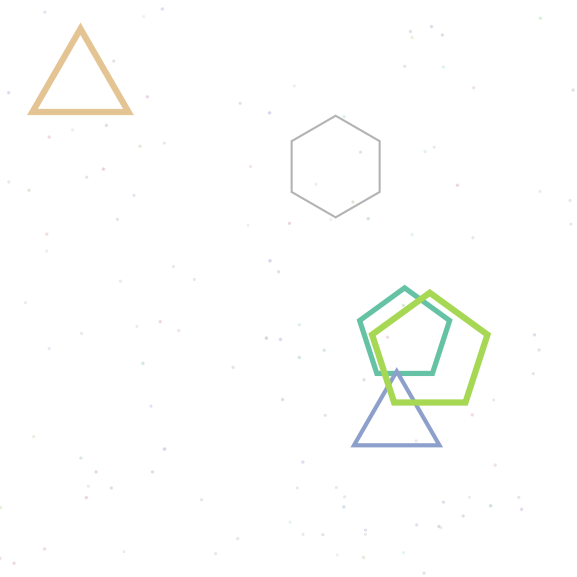[{"shape": "pentagon", "thickness": 2.5, "radius": 0.41, "center": [0.701, 0.419]}, {"shape": "triangle", "thickness": 2, "radius": 0.43, "center": [0.687, 0.271]}, {"shape": "pentagon", "thickness": 3, "radius": 0.53, "center": [0.744, 0.387]}, {"shape": "triangle", "thickness": 3, "radius": 0.48, "center": [0.139, 0.853]}, {"shape": "hexagon", "thickness": 1, "radius": 0.44, "center": [0.581, 0.711]}]